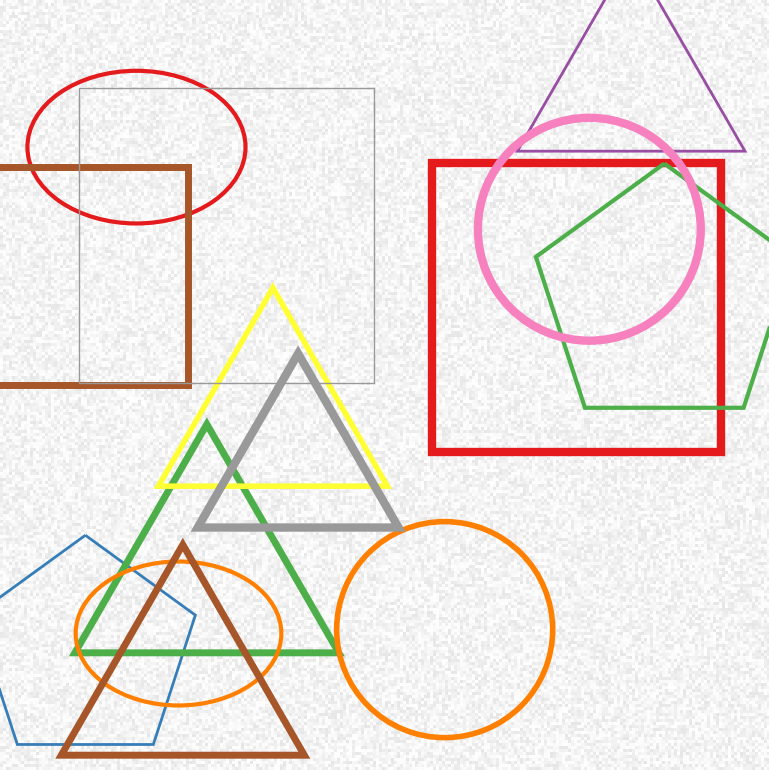[{"shape": "square", "thickness": 3, "radius": 0.94, "center": [0.748, 0.601]}, {"shape": "oval", "thickness": 1.5, "radius": 0.71, "center": [0.177, 0.809]}, {"shape": "pentagon", "thickness": 1, "radius": 0.75, "center": [0.111, 0.155]}, {"shape": "pentagon", "thickness": 1.5, "radius": 0.88, "center": [0.863, 0.612]}, {"shape": "triangle", "thickness": 2.5, "radius": 0.99, "center": [0.269, 0.251]}, {"shape": "triangle", "thickness": 1, "radius": 0.85, "center": [0.82, 0.889]}, {"shape": "oval", "thickness": 1.5, "radius": 0.67, "center": [0.232, 0.177]}, {"shape": "circle", "thickness": 2, "radius": 0.7, "center": [0.577, 0.182]}, {"shape": "triangle", "thickness": 2, "radius": 0.86, "center": [0.354, 0.454]}, {"shape": "square", "thickness": 2.5, "radius": 0.7, "center": [0.103, 0.642]}, {"shape": "triangle", "thickness": 2.5, "radius": 0.91, "center": [0.237, 0.11]}, {"shape": "circle", "thickness": 3, "radius": 0.72, "center": [0.765, 0.702]}, {"shape": "square", "thickness": 0.5, "radius": 0.96, "center": [0.294, 0.694]}, {"shape": "triangle", "thickness": 3, "radius": 0.75, "center": [0.387, 0.39]}]